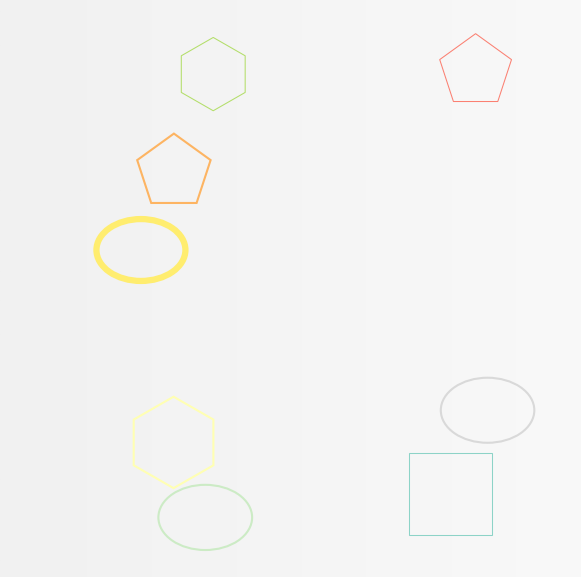[{"shape": "square", "thickness": 0.5, "radius": 0.36, "center": [0.775, 0.144]}, {"shape": "hexagon", "thickness": 1, "radius": 0.4, "center": [0.299, 0.233]}, {"shape": "pentagon", "thickness": 0.5, "radius": 0.32, "center": [0.818, 0.876]}, {"shape": "pentagon", "thickness": 1, "radius": 0.33, "center": [0.299, 0.701]}, {"shape": "hexagon", "thickness": 0.5, "radius": 0.32, "center": [0.367, 0.871]}, {"shape": "oval", "thickness": 1, "radius": 0.4, "center": [0.839, 0.289]}, {"shape": "oval", "thickness": 1, "radius": 0.4, "center": [0.353, 0.103]}, {"shape": "oval", "thickness": 3, "radius": 0.38, "center": [0.242, 0.566]}]